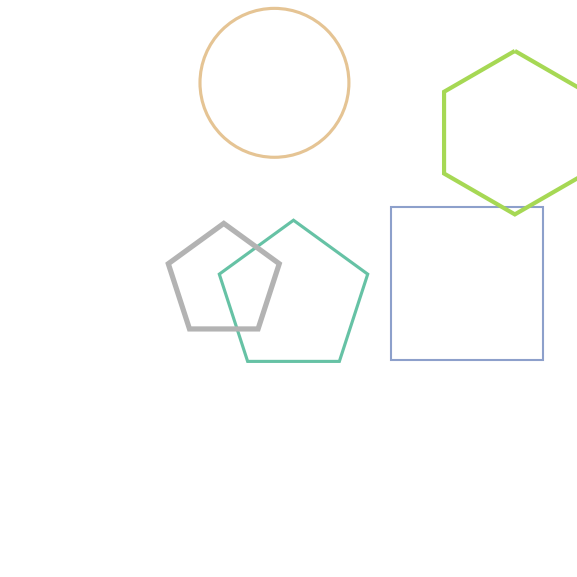[{"shape": "pentagon", "thickness": 1.5, "radius": 0.68, "center": [0.508, 0.483]}, {"shape": "square", "thickness": 1, "radius": 0.66, "center": [0.809, 0.509]}, {"shape": "hexagon", "thickness": 2, "radius": 0.71, "center": [0.892, 0.769]}, {"shape": "circle", "thickness": 1.5, "radius": 0.64, "center": [0.475, 0.856]}, {"shape": "pentagon", "thickness": 2.5, "radius": 0.51, "center": [0.388, 0.511]}]